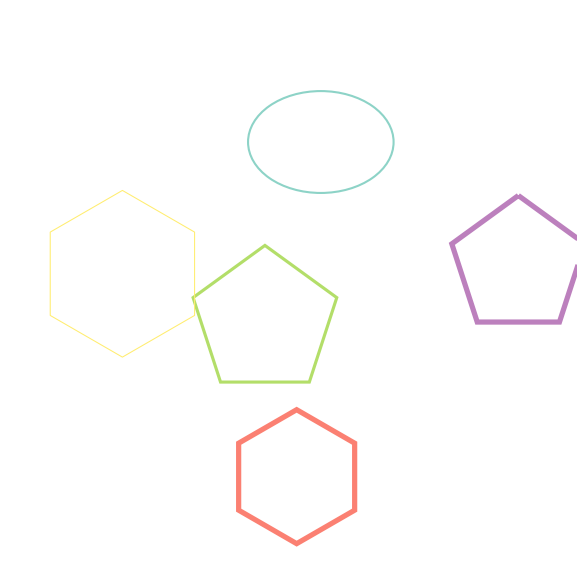[{"shape": "oval", "thickness": 1, "radius": 0.63, "center": [0.556, 0.753]}, {"shape": "hexagon", "thickness": 2.5, "radius": 0.58, "center": [0.514, 0.174]}, {"shape": "pentagon", "thickness": 1.5, "radius": 0.65, "center": [0.459, 0.443]}, {"shape": "pentagon", "thickness": 2.5, "radius": 0.61, "center": [0.898, 0.539]}, {"shape": "hexagon", "thickness": 0.5, "radius": 0.72, "center": [0.212, 0.525]}]